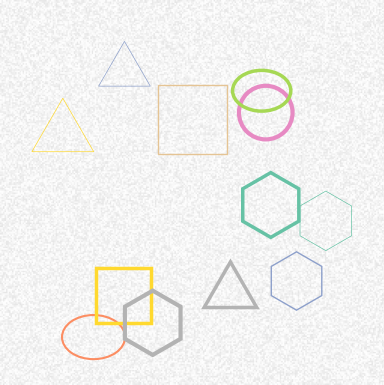[{"shape": "hexagon", "thickness": 2.5, "radius": 0.42, "center": [0.703, 0.468]}, {"shape": "hexagon", "thickness": 0.5, "radius": 0.39, "center": [0.846, 0.426]}, {"shape": "oval", "thickness": 1.5, "radius": 0.41, "center": [0.243, 0.124]}, {"shape": "triangle", "thickness": 0.5, "radius": 0.39, "center": [0.323, 0.815]}, {"shape": "hexagon", "thickness": 1, "radius": 0.38, "center": [0.77, 0.27]}, {"shape": "circle", "thickness": 3, "radius": 0.35, "center": [0.69, 0.708]}, {"shape": "oval", "thickness": 2.5, "radius": 0.38, "center": [0.68, 0.764]}, {"shape": "triangle", "thickness": 0.5, "radius": 0.46, "center": [0.163, 0.652]}, {"shape": "square", "thickness": 2.5, "radius": 0.36, "center": [0.321, 0.232]}, {"shape": "square", "thickness": 1, "radius": 0.45, "center": [0.499, 0.69]}, {"shape": "triangle", "thickness": 2.5, "radius": 0.39, "center": [0.599, 0.241]}, {"shape": "hexagon", "thickness": 3, "radius": 0.42, "center": [0.397, 0.162]}]